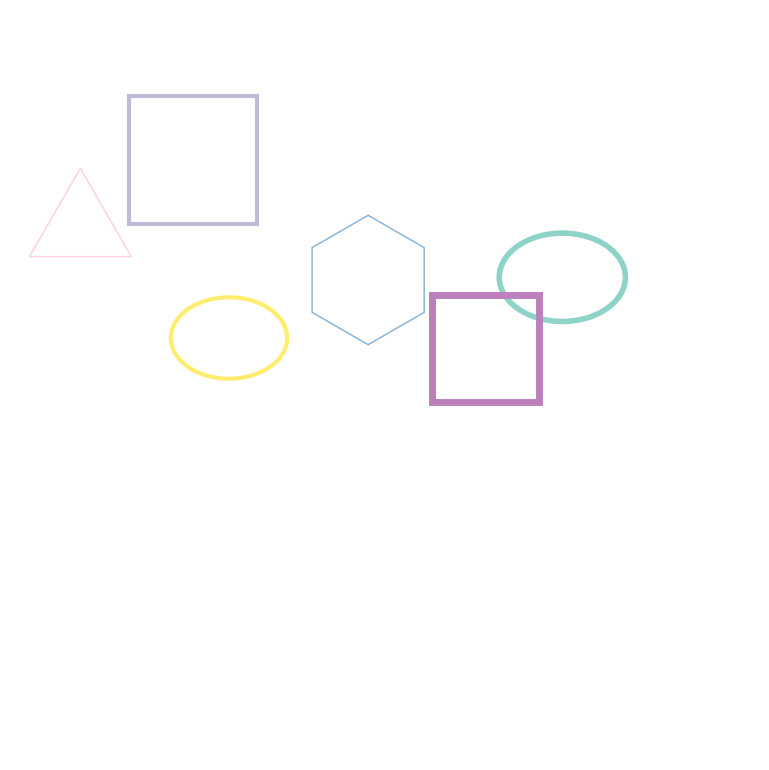[{"shape": "oval", "thickness": 2, "radius": 0.41, "center": [0.73, 0.64]}, {"shape": "square", "thickness": 1.5, "radius": 0.41, "center": [0.251, 0.792]}, {"shape": "hexagon", "thickness": 0.5, "radius": 0.42, "center": [0.478, 0.636]}, {"shape": "triangle", "thickness": 0.5, "radius": 0.38, "center": [0.104, 0.705]}, {"shape": "square", "thickness": 2.5, "radius": 0.35, "center": [0.63, 0.547]}, {"shape": "oval", "thickness": 1.5, "radius": 0.38, "center": [0.297, 0.561]}]